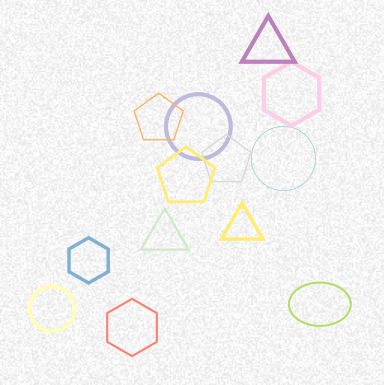[{"shape": "circle", "thickness": 0.5, "radius": 0.42, "center": [0.736, 0.588]}, {"shape": "circle", "thickness": 2.5, "radius": 0.29, "center": [0.135, 0.198]}, {"shape": "circle", "thickness": 3, "radius": 0.42, "center": [0.515, 0.671]}, {"shape": "hexagon", "thickness": 1.5, "radius": 0.37, "center": [0.343, 0.149]}, {"shape": "hexagon", "thickness": 2.5, "radius": 0.29, "center": [0.23, 0.324]}, {"shape": "pentagon", "thickness": 1, "radius": 0.33, "center": [0.412, 0.691]}, {"shape": "oval", "thickness": 1.5, "radius": 0.4, "center": [0.831, 0.21]}, {"shape": "hexagon", "thickness": 3, "radius": 0.41, "center": [0.757, 0.756]}, {"shape": "pentagon", "thickness": 1, "radius": 0.34, "center": [0.588, 0.583]}, {"shape": "triangle", "thickness": 3, "radius": 0.4, "center": [0.697, 0.879]}, {"shape": "triangle", "thickness": 1.5, "radius": 0.36, "center": [0.428, 0.387]}, {"shape": "triangle", "thickness": 2.5, "radius": 0.31, "center": [0.629, 0.41]}, {"shape": "pentagon", "thickness": 2, "radius": 0.39, "center": [0.483, 0.54]}]